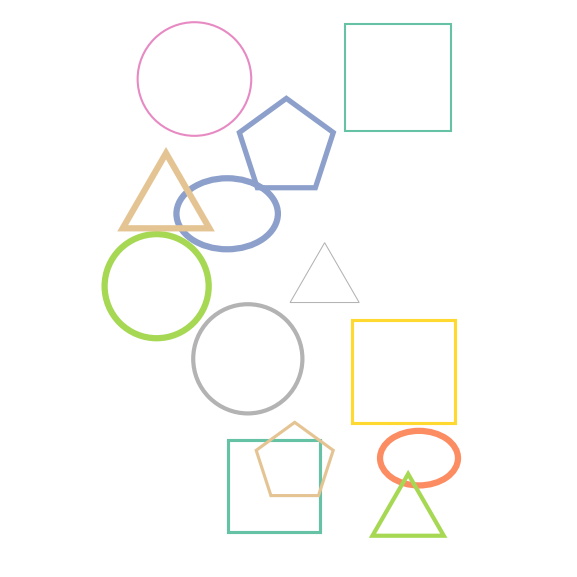[{"shape": "square", "thickness": 1, "radius": 0.46, "center": [0.689, 0.865]}, {"shape": "square", "thickness": 1.5, "radius": 0.4, "center": [0.474, 0.158]}, {"shape": "oval", "thickness": 3, "radius": 0.34, "center": [0.726, 0.206]}, {"shape": "pentagon", "thickness": 2.5, "radius": 0.43, "center": [0.496, 0.743]}, {"shape": "oval", "thickness": 3, "radius": 0.44, "center": [0.393, 0.629]}, {"shape": "circle", "thickness": 1, "radius": 0.49, "center": [0.337, 0.862]}, {"shape": "triangle", "thickness": 2, "radius": 0.36, "center": [0.707, 0.107]}, {"shape": "circle", "thickness": 3, "radius": 0.45, "center": [0.271, 0.504]}, {"shape": "square", "thickness": 1.5, "radius": 0.45, "center": [0.699, 0.355]}, {"shape": "triangle", "thickness": 3, "radius": 0.43, "center": [0.288, 0.647]}, {"shape": "pentagon", "thickness": 1.5, "radius": 0.35, "center": [0.51, 0.198]}, {"shape": "triangle", "thickness": 0.5, "radius": 0.35, "center": [0.562, 0.51]}, {"shape": "circle", "thickness": 2, "radius": 0.47, "center": [0.429, 0.378]}]